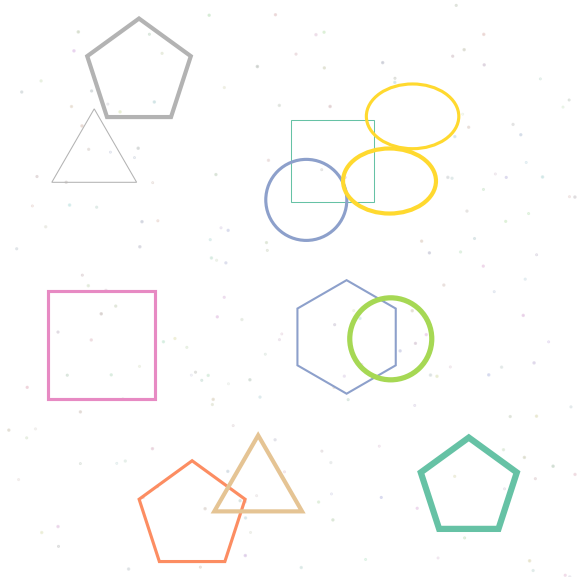[{"shape": "square", "thickness": 0.5, "radius": 0.36, "center": [0.576, 0.721]}, {"shape": "pentagon", "thickness": 3, "radius": 0.44, "center": [0.812, 0.154]}, {"shape": "pentagon", "thickness": 1.5, "radius": 0.48, "center": [0.333, 0.105]}, {"shape": "hexagon", "thickness": 1, "radius": 0.49, "center": [0.6, 0.416]}, {"shape": "circle", "thickness": 1.5, "radius": 0.35, "center": [0.53, 0.653]}, {"shape": "square", "thickness": 1.5, "radius": 0.47, "center": [0.176, 0.401]}, {"shape": "circle", "thickness": 2.5, "radius": 0.36, "center": [0.677, 0.412]}, {"shape": "oval", "thickness": 2, "radius": 0.4, "center": [0.675, 0.686]}, {"shape": "oval", "thickness": 1.5, "radius": 0.4, "center": [0.714, 0.798]}, {"shape": "triangle", "thickness": 2, "radius": 0.44, "center": [0.447, 0.158]}, {"shape": "pentagon", "thickness": 2, "radius": 0.47, "center": [0.241, 0.873]}, {"shape": "triangle", "thickness": 0.5, "radius": 0.42, "center": [0.163, 0.726]}]